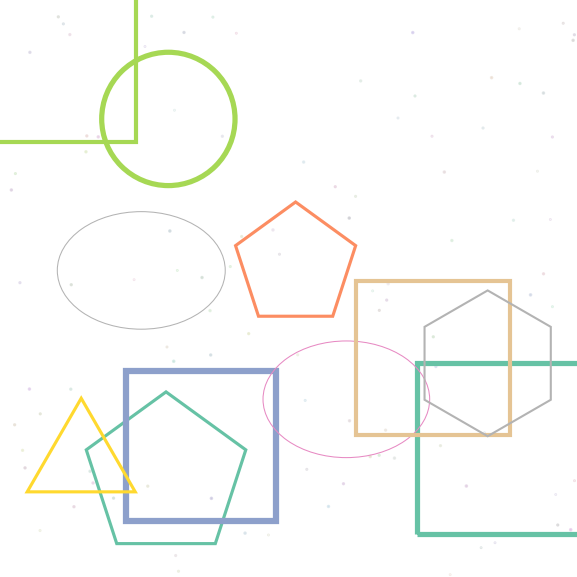[{"shape": "pentagon", "thickness": 1.5, "radius": 0.73, "center": [0.287, 0.175]}, {"shape": "square", "thickness": 2.5, "radius": 0.74, "center": [0.871, 0.223]}, {"shape": "pentagon", "thickness": 1.5, "radius": 0.55, "center": [0.512, 0.54]}, {"shape": "square", "thickness": 3, "radius": 0.65, "center": [0.347, 0.228]}, {"shape": "oval", "thickness": 0.5, "radius": 0.72, "center": [0.6, 0.308]}, {"shape": "circle", "thickness": 2.5, "radius": 0.58, "center": [0.292, 0.793]}, {"shape": "square", "thickness": 2, "radius": 0.64, "center": [0.108, 0.881]}, {"shape": "triangle", "thickness": 1.5, "radius": 0.54, "center": [0.141, 0.201]}, {"shape": "square", "thickness": 2, "radius": 0.67, "center": [0.749, 0.379]}, {"shape": "hexagon", "thickness": 1, "radius": 0.63, "center": [0.844, 0.37]}, {"shape": "oval", "thickness": 0.5, "radius": 0.73, "center": [0.245, 0.531]}]